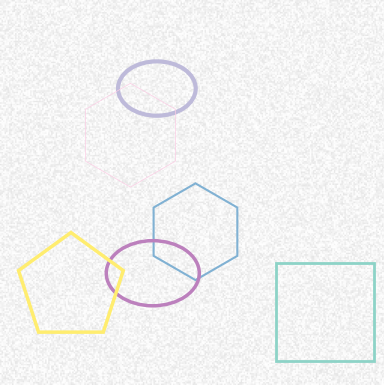[{"shape": "square", "thickness": 2, "radius": 0.64, "center": [0.844, 0.19]}, {"shape": "oval", "thickness": 3, "radius": 0.5, "center": [0.407, 0.77]}, {"shape": "hexagon", "thickness": 1.5, "radius": 0.63, "center": [0.508, 0.398]}, {"shape": "hexagon", "thickness": 0.5, "radius": 0.67, "center": [0.339, 0.649]}, {"shape": "oval", "thickness": 2.5, "radius": 0.6, "center": [0.397, 0.29]}, {"shape": "pentagon", "thickness": 2.5, "radius": 0.72, "center": [0.184, 0.253]}]